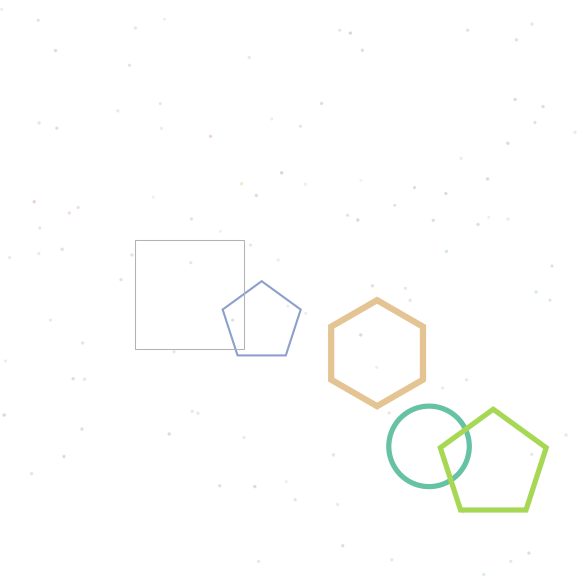[{"shape": "circle", "thickness": 2.5, "radius": 0.35, "center": [0.743, 0.226]}, {"shape": "pentagon", "thickness": 1, "radius": 0.36, "center": [0.453, 0.441]}, {"shape": "pentagon", "thickness": 2.5, "radius": 0.48, "center": [0.854, 0.194]}, {"shape": "hexagon", "thickness": 3, "radius": 0.46, "center": [0.653, 0.388]}, {"shape": "square", "thickness": 0.5, "radius": 0.47, "center": [0.328, 0.489]}]